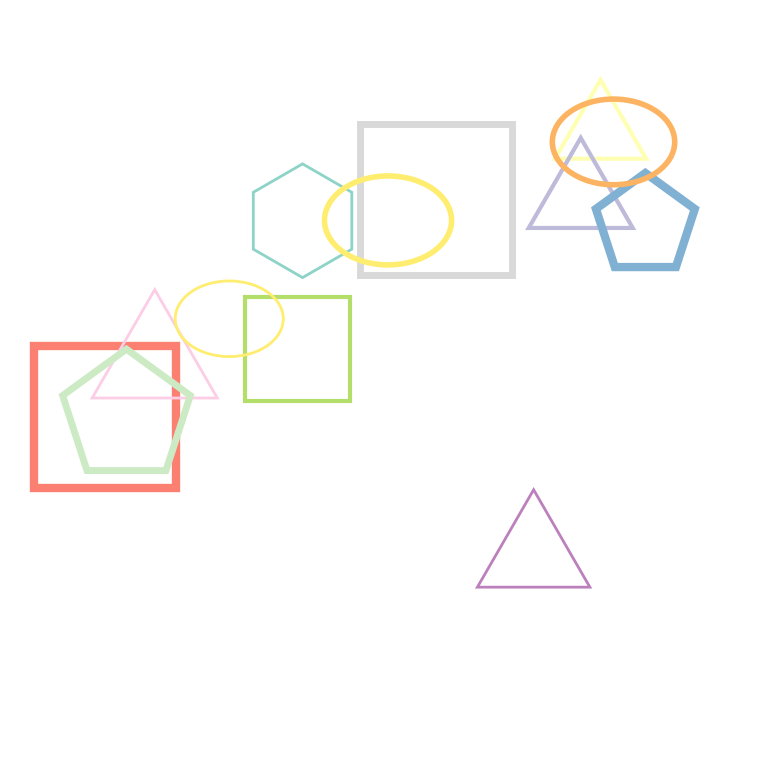[{"shape": "hexagon", "thickness": 1, "radius": 0.37, "center": [0.393, 0.713]}, {"shape": "triangle", "thickness": 1.5, "radius": 0.34, "center": [0.78, 0.828]}, {"shape": "triangle", "thickness": 1.5, "radius": 0.39, "center": [0.754, 0.743]}, {"shape": "square", "thickness": 3, "radius": 0.46, "center": [0.136, 0.458]}, {"shape": "pentagon", "thickness": 3, "radius": 0.34, "center": [0.838, 0.708]}, {"shape": "oval", "thickness": 2, "radius": 0.4, "center": [0.797, 0.816]}, {"shape": "square", "thickness": 1.5, "radius": 0.34, "center": [0.386, 0.547]}, {"shape": "triangle", "thickness": 1, "radius": 0.47, "center": [0.201, 0.53]}, {"shape": "square", "thickness": 2.5, "radius": 0.49, "center": [0.567, 0.741]}, {"shape": "triangle", "thickness": 1, "radius": 0.42, "center": [0.693, 0.28]}, {"shape": "pentagon", "thickness": 2.5, "radius": 0.44, "center": [0.164, 0.459]}, {"shape": "oval", "thickness": 2, "radius": 0.41, "center": [0.504, 0.714]}, {"shape": "oval", "thickness": 1, "radius": 0.35, "center": [0.298, 0.586]}]